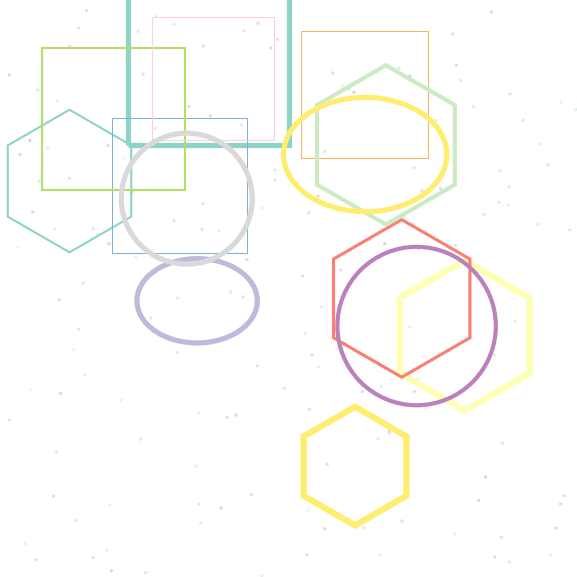[{"shape": "square", "thickness": 2.5, "radius": 0.7, "center": [0.361, 0.887]}, {"shape": "hexagon", "thickness": 1, "radius": 0.62, "center": [0.12, 0.686]}, {"shape": "hexagon", "thickness": 3, "radius": 0.65, "center": [0.805, 0.418]}, {"shape": "oval", "thickness": 2.5, "radius": 0.52, "center": [0.341, 0.478]}, {"shape": "hexagon", "thickness": 1.5, "radius": 0.68, "center": [0.696, 0.482]}, {"shape": "square", "thickness": 0.5, "radius": 0.58, "center": [0.311, 0.678]}, {"shape": "square", "thickness": 0.5, "radius": 0.55, "center": [0.631, 0.835]}, {"shape": "square", "thickness": 1, "radius": 0.62, "center": [0.197, 0.793]}, {"shape": "square", "thickness": 0.5, "radius": 0.53, "center": [0.368, 0.863]}, {"shape": "circle", "thickness": 2.5, "radius": 0.57, "center": [0.323, 0.655]}, {"shape": "circle", "thickness": 2, "radius": 0.69, "center": [0.721, 0.435]}, {"shape": "hexagon", "thickness": 2, "radius": 0.69, "center": [0.668, 0.748]}, {"shape": "oval", "thickness": 2.5, "radius": 0.71, "center": [0.632, 0.732]}, {"shape": "hexagon", "thickness": 3, "radius": 0.51, "center": [0.615, 0.192]}]